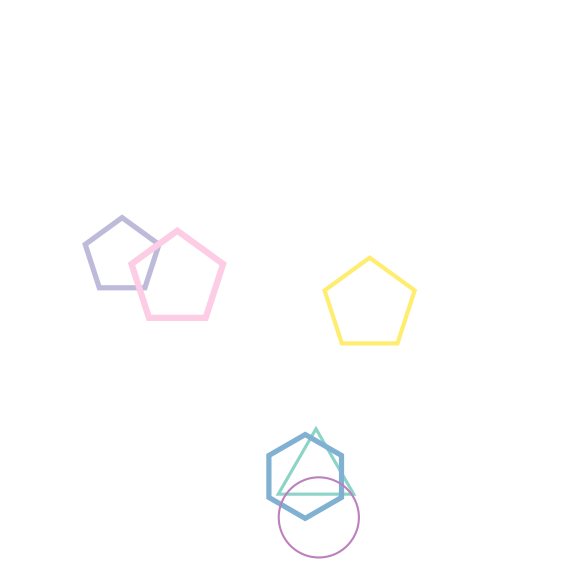[{"shape": "triangle", "thickness": 1.5, "radius": 0.38, "center": [0.547, 0.181]}, {"shape": "pentagon", "thickness": 2.5, "radius": 0.34, "center": [0.211, 0.555]}, {"shape": "hexagon", "thickness": 2.5, "radius": 0.36, "center": [0.528, 0.174]}, {"shape": "pentagon", "thickness": 3, "radius": 0.42, "center": [0.307, 0.516]}, {"shape": "circle", "thickness": 1, "radius": 0.35, "center": [0.552, 0.103]}, {"shape": "pentagon", "thickness": 2, "radius": 0.41, "center": [0.64, 0.471]}]